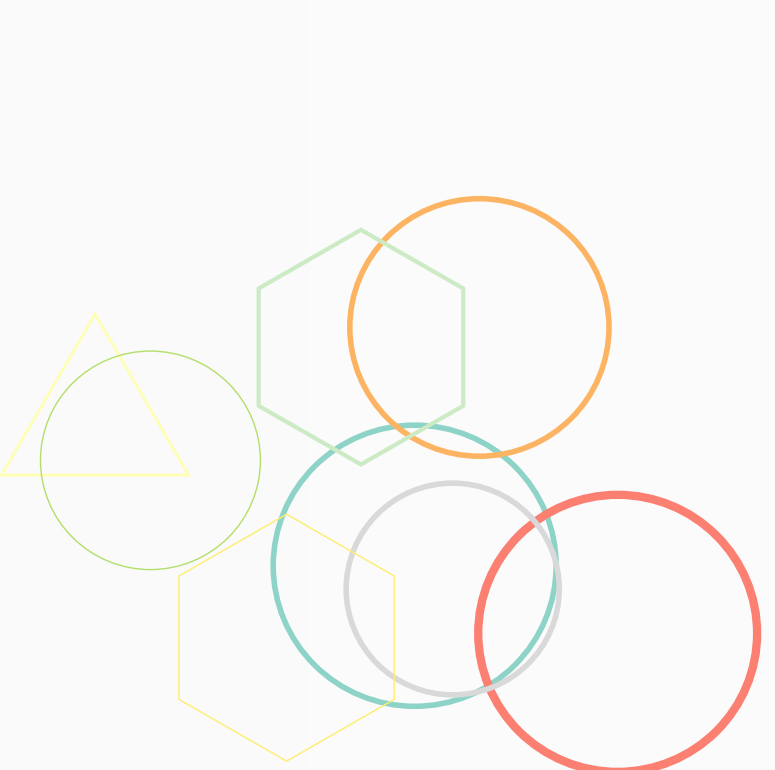[{"shape": "circle", "thickness": 2, "radius": 0.91, "center": [0.535, 0.265]}, {"shape": "triangle", "thickness": 1, "radius": 0.7, "center": [0.123, 0.453]}, {"shape": "circle", "thickness": 3, "radius": 0.9, "center": [0.797, 0.177]}, {"shape": "circle", "thickness": 2, "radius": 0.84, "center": [0.619, 0.575]}, {"shape": "circle", "thickness": 0.5, "radius": 0.71, "center": [0.194, 0.402]}, {"shape": "circle", "thickness": 2, "radius": 0.69, "center": [0.584, 0.235]}, {"shape": "hexagon", "thickness": 1.5, "radius": 0.76, "center": [0.466, 0.549]}, {"shape": "hexagon", "thickness": 0.5, "radius": 0.8, "center": [0.37, 0.172]}]